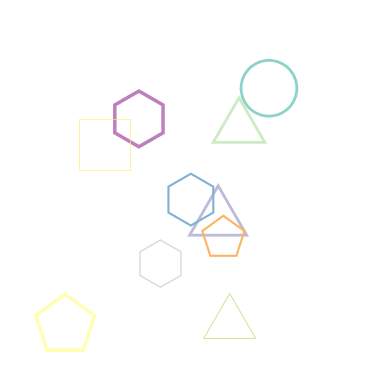[{"shape": "circle", "thickness": 2, "radius": 0.36, "center": [0.699, 0.771]}, {"shape": "pentagon", "thickness": 2.5, "radius": 0.4, "center": [0.169, 0.156]}, {"shape": "triangle", "thickness": 2, "radius": 0.43, "center": [0.567, 0.432]}, {"shape": "hexagon", "thickness": 1.5, "radius": 0.34, "center": [0.496, 0.482]}, {"shape": "pentagon", "thickness": 1.5, "radius": 0.29, "center": [0.58, 0.382]}, {"shape": "triangle", "thickness": 0.5, "radius": 0.39, "center": [0.597, 0.16]}, {"shape": "hexagon", "thickness": 1, "radius": 0.31, "center": [0.417, 0.315]}, {"shape": "hexagon", "thickness": 2.5, "radius": 0.36, "center": [0.361, 0.691]}, {"shape": "triangle", "thickness": 2, "radius": 0.39, "center": [0.621, 0.669]}, {"shape": "square", "thickness": 0.5, "radius": 0.33, "center": [0.271, 0.624]}]